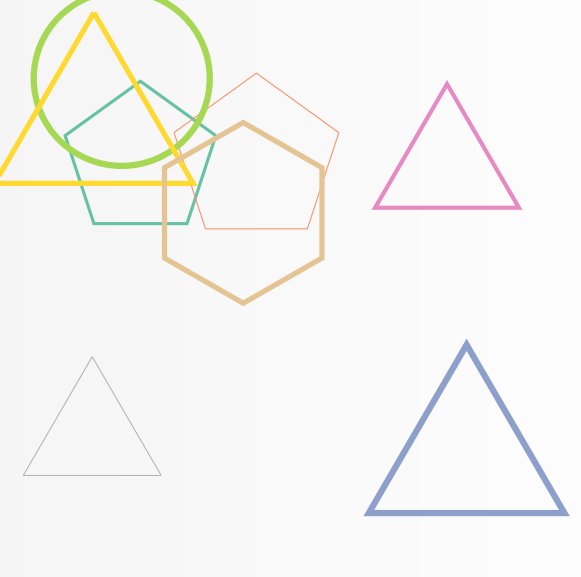[{"shape": "pentagon", "thickness": 1.5, "radius": 0.68, "center": [0.242, 0.722]}, {"shape": "pentagon", "thickness": 0.5, "radius": 0.75, "center": [0.441, 0.723]}, {"shape": "triangle", "thickness": 3, "radius": 0.97, "center": [0.803, 0.208]}, {"shape": "triangle", "thickness": 2, "radius": 0.71, "center": [0.769, 0.711]}, {"shape": "circle", "thickness": 3, "radius": 0.76, "center": [0.209, 0.863]}, {"shape": "triangle", "thickness": 2.5, "radius": 0.99, "center": [0.161, 0.78]}, {"shape": "hexagon", "thickness": 2.5, "radius": 0.78, "center": [0.418, 0.631]}, {"shape": "triangle", "thickness": 0.5, "radius": 0.69, "center": [0.159, 0.244]}]